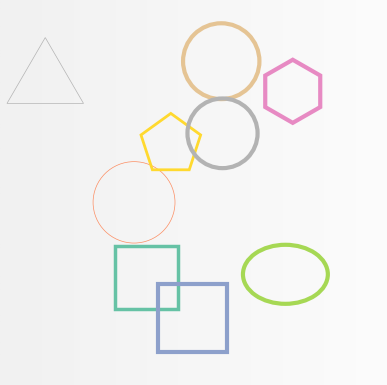[{"shape": "square", "thickness": 2.5, "radius": 0.41, "center": [0.378, 0.28]}, {"shape": "circle", "thickness": 0.5, "radius": 0.53, "center": [0.346, 0.474]}, {"shape": "square", "thickness": 3, "radius": 0.44, "center": [0.497, 0.173]}, {"shape": "hexagon", "thickness": 3, "radius": 0.41, "center": [0.755, 0.763]}, {"shape": "oval", "thickness": 3, "radius": 0.55, "center": [0.737, 0.288]}, {"shape": "pentagon", "thickness": 2, "radius": 0.4, "center": [0.441, 0.624]}, {"shape": "circle", "thickness": 3, "radius": 0.49, "center": [0.571, 0.841]}, {"shape": "circle", "thickness": 3, "radius": 0.45, "center": [0.574, 0.654]}, {"shape": "triangle", "thickness": 0.5, "radius": 0.57, "center": [0.117, 0.788]}]